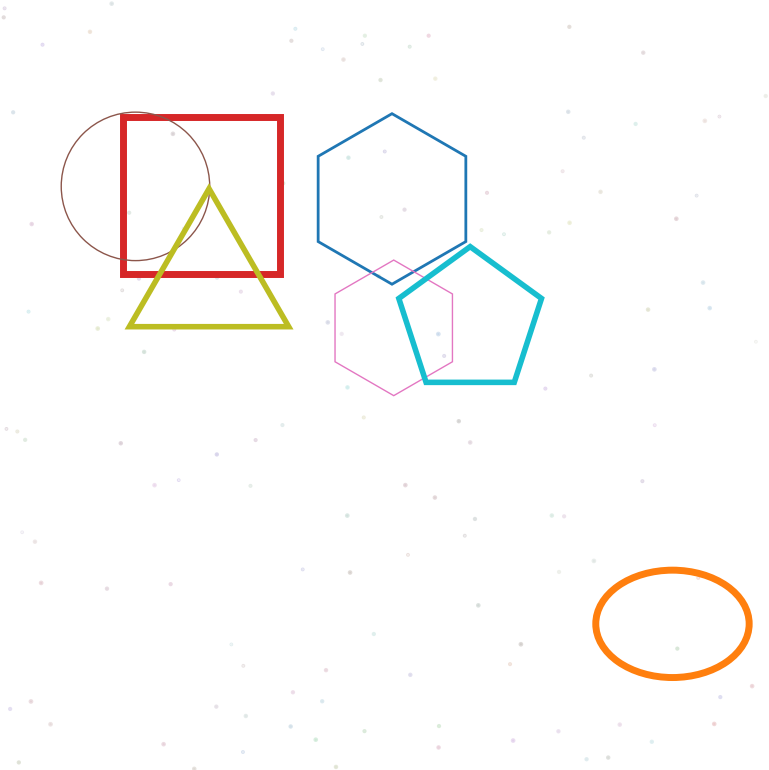[{"shape": "hexagon", "thickness": 1, "radius": 0.55, "center": [0.509, 0.742]}, {"shape": "oval", "thickness": 2.5, "radius": 0.5, "center": [0.873, 0.19]}, {"shape": "square", "thickness": 2.5, "radius": 0.51, "center": [0.261, 0.746]}, {"shape": "circle", "thickness": 0.5, "radius": 0.48, "center": [0.176, 0.758]}, {"shape": "hexagon", "thickness": 0.5, "radius": 0.44, "center": [0.511, 0.574]}, {"shape": "triangle", "thickness": 2, "radius": 0.6, "center": [0.271, 0.635]}, {"shape": "pentagon", "thickness": 2, "radius": 0.49, "center": [0.611, 0.582]}]